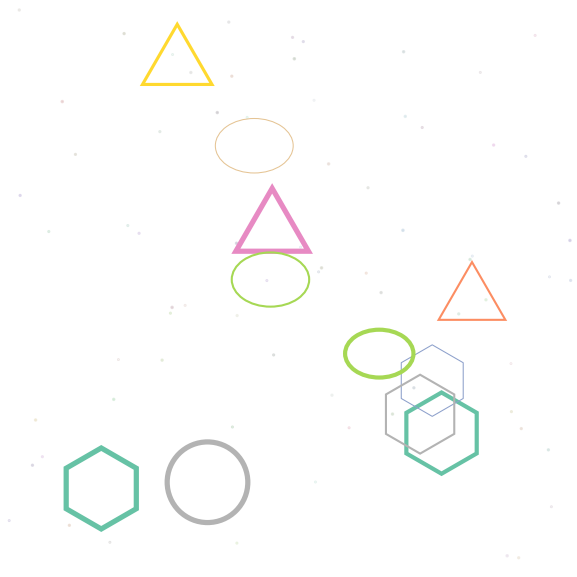[{"shape": "hexagon", "thickness": 2.5, "radius": 0.35, "center": [0.175, 0.153]}, {"shape": "hexagon", "thickness": 2, "radius": 0.35, "center": [0.765, 0.249]}, {"shape": "triangle", "thickness": 1, "radius": 0.33, "center": [0.817, 0.479]}, {"shape": "hexagon", "thickness": 0.5, "radius": 0.31, "center": [0.748, 0.34]}, {"shape": "triangle", "thickness": 2.5, "radius": 0.36, "center": [0.471, 0.6]}, {"shape": "oval", "thickness": 2, "radius": 0.3, "center": [0.657, 0.387]}, {"shape": "oval", "thickness": 1, "radius": 0.34, "center": [0.468, 0.515]}, {"shape": "triangle", "thickness": 1.5, "radius": 0.35, "center": [0.307, 0.888]}, {"shape": "oval", "thickness": 0.5, "radius": 0.34, "center": [0.44, 0.747]}, {"shape": "hexagon", "thickness": 1, "radius": 0.34, "center": [0.727, 0.282]}, {"shape": "circle", "thickness": 2.5, "radius": 0.35, "center": [0.359, 0.164]}]